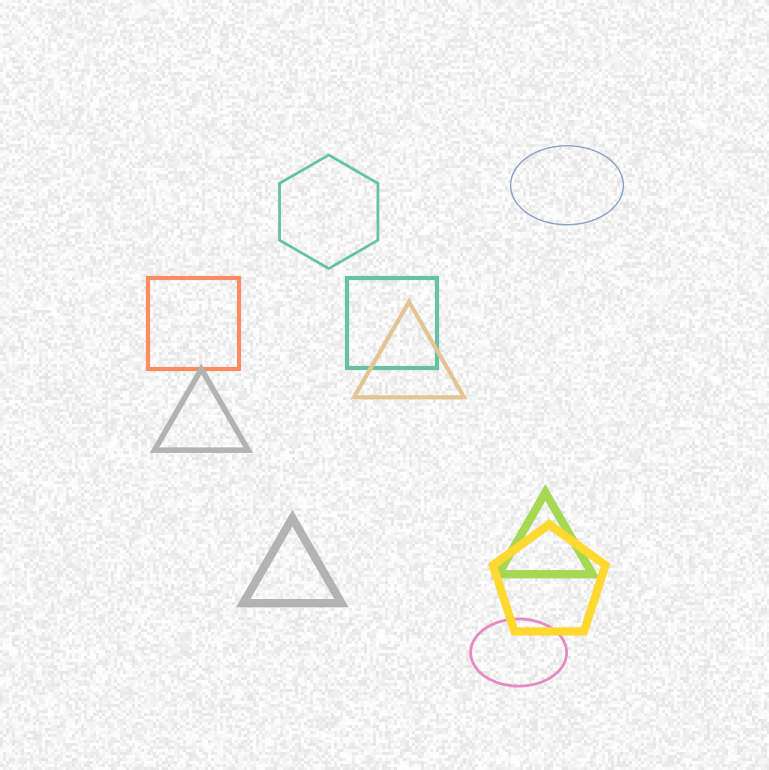[{"shape": "hexagon", "thickness": 1, "radius": 0.37, "center": [0.427, 0.725]}, {"shape": "square", "thickness": 1.5, "radius": 0.29, "center": [0.51, 0.58]}, {"shape": "square", "thickness": 1.5, "radius": 0.3, "center": [0.251, 0.58]}, {"shape": "oval", "thickness": 0.5, "radius": 0.37, "center": [0.736, 0.759]}, {"shape": "oval", "thickness": 1, "radius": 0.31, "center": [0.674, 0.153]}, {"shape": "triangle", "thickness": 3, "radius": 0.35, "center": [0.708, 0.29]}, {"shape": "pentagon", "thickness": 3, "radius": 0.38, "center": [0.713, 0.242]}, {"shape": "triangle", "thickness": 1.5, "radius": 0.41, "center": [0.531, 0.525]}, {"shape": "triangle", "thickness": 3, "radius": 0.37, "center": [0.38, 0.254]}, {"shape": "triangle", "thickness": 2, "radius": 0.35, "center": [0.262, 0.451]}]